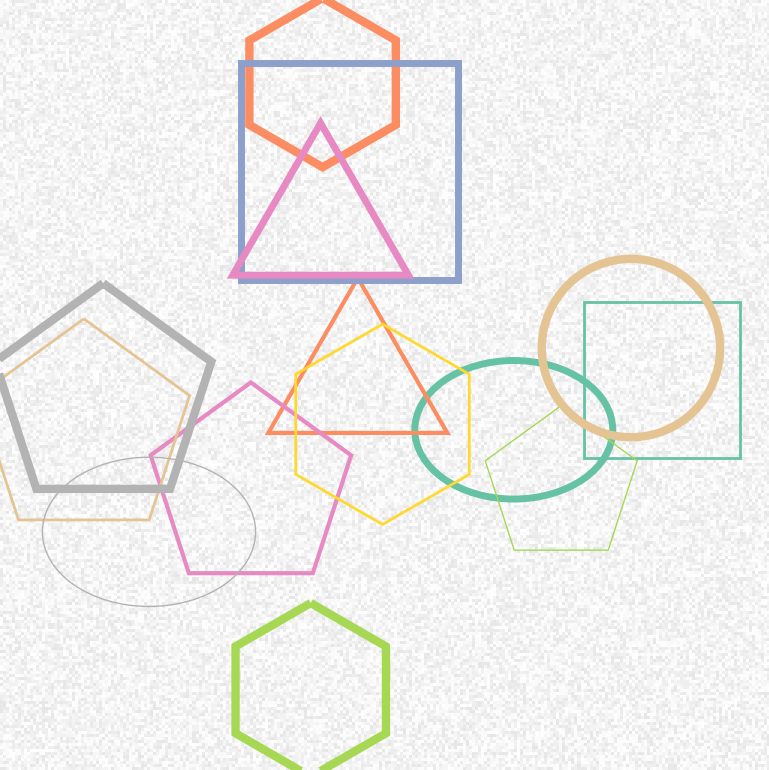[{"shape": "square", "thickness": 1, "radius": 0.51, "center": [0.859, 0.507]}, {"shape": "oval", "thickness": 2.5, "radius": 0.64, "center": [0.667, 0.442]}, {"shape": "hexagon", "thickness": 3, "radius": 0.55, "center": [0.419, 0.893]}, {"shape": "triangle", "thickness": 1.5, "radius": 0.67, "center": [0.465, 0.505]}, {"shape": "square", "thickness": 2.5, "radius": 0.7, "center": [0.453, 0.777]}, {"shape": "triangle", "thickness": 2.5, "radius": 0.66, "center": [0.416, 0.708]}, {"shape": "pentagon", "thickness": 1.5, "radius": 0.68, "center": [0.326, 0.366]}, {"shape": "hexagon", "thickness": 3, "radius": 0.56, "center": [0.404, 0.104]}, {"shape": "pentagon", "thickness": 0.5, "radius": 0.52, "center": [0.729, 0.369]}, {"shape": "hexagon", "thickness": 1, "radius": 0.65, "center": [0.497, 0.449]}, {"shape": "pentagon", "thickness": 1, "radius": 0.72, "center": [0.109, 0.442]}, {"shape": "circle", "thickness": 3, "radius": 0.58, "center": [0.819, 0.548]}, {"shape": "pentagon", "thickness": 3, "radius": 0.74, "center": [0.134, 0.485]}, {"shape": "oval", "thickness": 0.5, "radius": 0.69, "center": [0.193, 0.309]}]